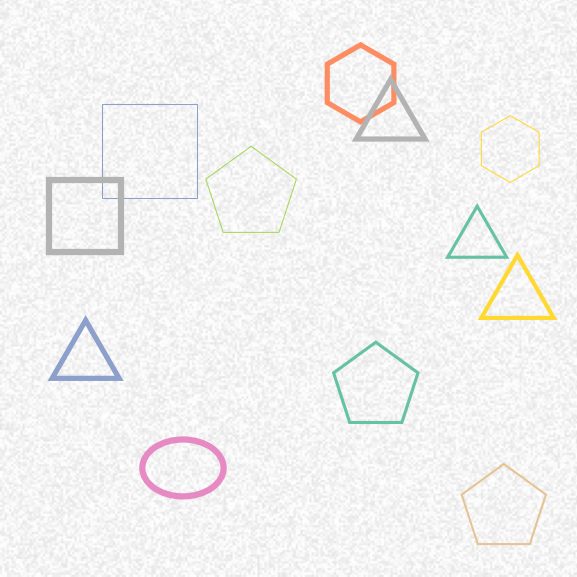[{"shape": "pentagon", "thickness": 1.5, "radius": 0.38, "center": [0.651, 0.33]}, {"shape": "triangle", "thickness": 1.5, "radius": 0.29, "center": [0.826, 0.583]}, {"shape": "hexagon", "thickness": 2.5, "radius": 0.33, "center": [0.624, 0.855]}, {"shape": "square", "thickness": 0.5, "radius": 0.41, "center": [0.259, 0.738]}, {"shape": "triangle", "thickness": 2.5, "radius": 0.33, "center": [0.148, 0.377]}, {"shape": "oval", "thickness": 3, "radius": 0.35, "center": [0.317, 0.189]}, {"shape": "pentagon", "thickness": 0.5, "radius": 0.41, "center": [0.435, 0.663]}, {"shape": "hexagon", "thickness": 0.5, "radius": 0.29, "center": [0.883, 0.741]}, {"shape": "triangle", "thickness": 2, "radius": 0.36, "center": [0.896, 0.485]}, {"shape": "pentagon", "thickness": 1, "radius": 0.38, "center": [0.872, 0.119]}, {"shape": "triangle", "thickness": 2.5, "radius": 0.34, "center": [0.676, 0.793]}, {"shape": "square", "thickness": 3, "radius": 0.31, "center": [0.147, 0.625]}]